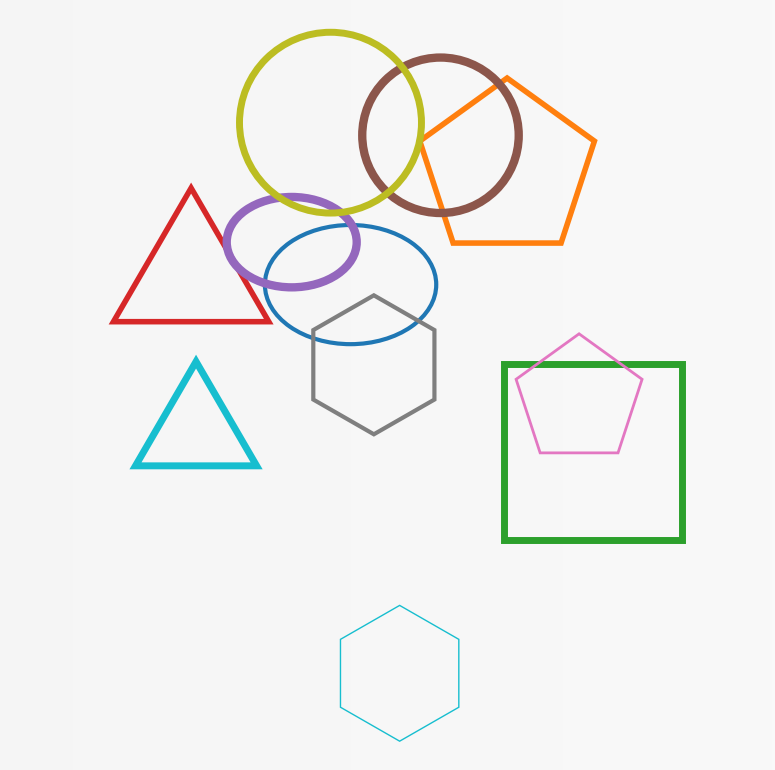[{"shape": "oval", "thickness": 1.5, "radius": 0.55, "center": [0.452, 0.63]}, {"shape": "pentagon", "thickness": 2, "radius": 0.59, "center": [0.654, 0.78]}, {"shape": "square", "thickness": 2.5, "radius": 0.57, "center": [0.765, 0.413]}, {"shape": "triangle", "thickness": 2, "radius": 0.58, "center": [0.247, 0.64]}, {"shape": "oval", "thickness": 3, "radius": 0.42, "center": [0.376, 0.686]}, {"shape": "circle", "thickness": 3, "radius": 0.5, "center": [0.568, 0.824]}, {"shape": "pentagon", "thickness": 1, "radius": 0.43, "center": [0.747, 0.481]}, {"shape": "hexagon", "thickness": 1.5, "radius": 0.45, "center": [0.482, 0.526]}, {"shape": "circle", "thickness": 2.5, "radius": 0.59, "center": [0.426, 0.841]}, {"shape": "hexagon", "thickness": 0.5, "radius": 0.44, "center": [0.516, 0.126]}, {"shape": "triangle", "thickness": 2.5, "radius": 0.45, "center": [0.253, 0.44]}]